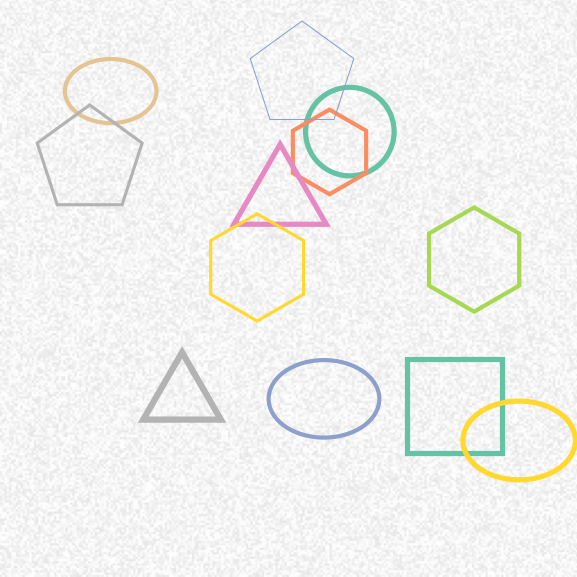[{"shape": "square", "thickness": 2.5, "radius": 0.41, "center": [0.787, 0.297]}, {"shape": "circle", "thickness": 2.5, "radius": 0.38, "center": [0.606, 0.771]}, {"shape": "hexagon", "thickness": 2, "radius": 0.37, "center": [0.571, 0.736]}, {"shape": "pentagon", "thickness": 0.5, "radius": 0.47, "center": [0.523, 0.868]}, {"shape": "oval", "thickness": 2, "radius": 0.48, "center": [0.561, 0.308]}, {"shape": "triangle", "thickness": 2.5, "radius": 0.46, "center": [0.485, 0.657]}, {"shape": "hexagon", "thickness": 2, "radius": 0.45, "center": [0.821, 0.55]}, {"shape": "hexagon", "thickness": 1.5, "radius": 0.46, "center": [0.445, 0.536]}, {"shape": "oval", "thickness": 2.5, "radius": 0.49, "center": [0.899, 0.236]}, {"shape": "oval", "thickness": 2, "radius": 0.4, "center": [0.192, 0.841]}, {"shape": "triangle", "thickness": 3, "radius": 0.39, "center": [0.315, 0.311]}, {"shape": "pentagon", "thickness": 1.5, "radius": 0.48, "center": [0.155, 0.722]}]